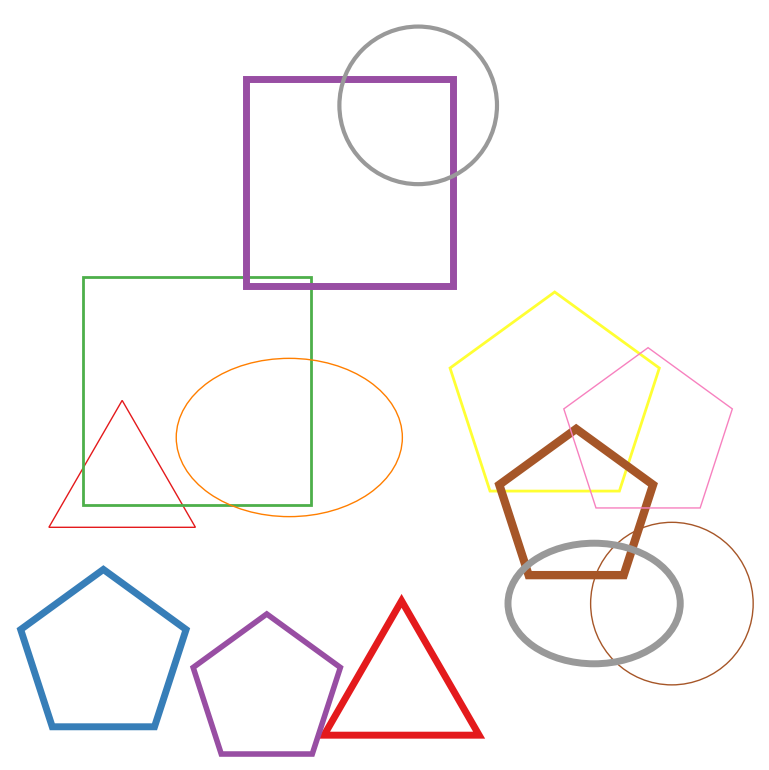[{"shape": "triangle", "thickness": 0.5, "radius": 0.55, "center": [0.159, 0.37]}, {"shape": "triangle", "thickness": 2.5, "radius": 0.58, "center": [0.522, 0.103]}, {"shape": "pentagon", "thickness": 2.5, "radius": 0.56, "center": [0.134, 0.148]}, {"shape": "square", "thickness": 1, "radius": 0.74, "center": [0.255, 0.492]}, {"shape": "square", "thickness": 2.5, "radius": 0.67, "center": [0.454, 0.763]}, {"shape": "pentagon", "thickness": 2, "radius": 0.5, "center": [0.346, 0.102]}, {"shape": "oval", "thickness": 0.5, "radius": 0.73, "center": [0.376, 0.432]}, {"shape": "pentagon", "thickness": 1, "radius": 0.71, "center": [0.72, 0.478]}, {"shape": "pentagon", "thickness": 3, "radius": 0.52, "center": [0.748, 0.338]}, {"shape": "circle", "thickness": 0.5, "radius": 0.53, "center": [0.873, 0.216]}, {"shape": "pentagon", "thickness": 0.5, "radius": 0.58, "center": [0.842, 0.433]}, {"shape": "circle", "thickness": 1.5, "radius": 0.51, "center": [0.543, 0.863]}, {"shape": "oval", "thickness": 2.5, "radius": 0.56, "center": [0.772, 0.216]}]